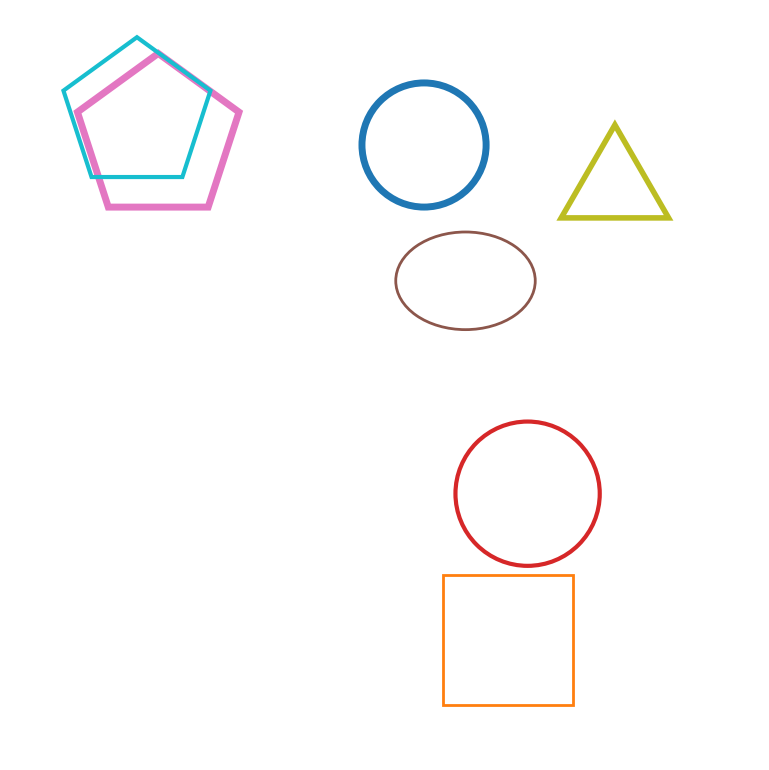[{"shape": "circle", "thickness": 2.5, "radius": 0.4, "center": [0.551, 0.812]}, {"shape": "square", "thickness": 1, "radius": 0.42, "center": [0.66, 0.169]}, {"shape": "circle", "thickness": 1.5, "radius": 0.47, "center": [0.685, 0.359]}, {"shape": "oval", "thickness": 1, "radius": 0.45, "center": [0.605, 0.635]}, {"shape": "pentagon", "thickness": 2.5, "radius": 0.55, "center": [0.205, 0.82]}, {"shape": "triangle", "thickness": 2, "radius": 0.4, "center": [0.799, 0.757]}, {"shape": "pentagon", "thickness": 1.5, "radius": 0.5, "center": [0.178, 0.851]}]